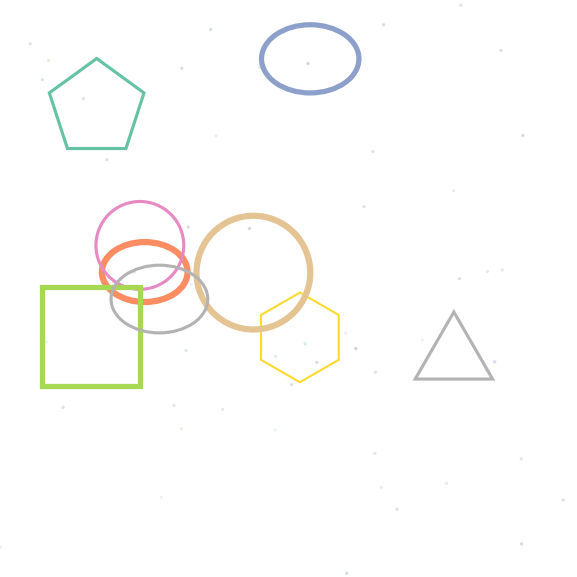[{"shape": "pentagon", "thickness": 1.5, "radius": 0.43, "center": [0.167, 0.812]}, {"shape": "oval", "thickness": 3, "radius": 0.37, "center": [0.251, 0.528]}, {"shape": "oval", "thickness": 2.5, "radius": 0.42, "center": [0.537, 0.897]}, {"shape": "circle", "thickness": 1.5, "radius": 0.38, "center": [0.242, 0.574]}, {"shape": "square", "thickness": 2.5, "radius": 0.43, "center": [0.158, 0.416]}, {"shape": "hexagon", "thickness": 1, "radius": 0.39, "center": [0.519, 0.415]}, {"shape": "circle", "thickness": 3, "radius": 0.49, "center": [0.439, 0.527]}, {"shape": "oval", "thickness": 1.5, "radius": 0.42, "center": [0.276, 0.481]}, {"shape": "triangle", "thickness": 1.5, "radius": 0.39, "center": [0.786, 0.381]}]